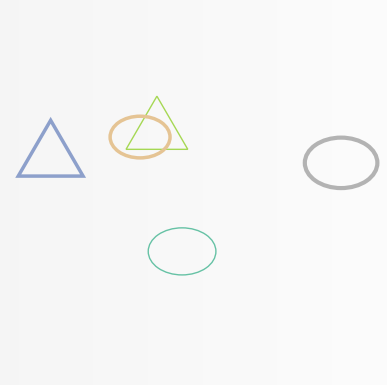[{"shape": "oval", "thickness": 1, "radius": 0.44, "center": [0.47, 0.347]}, {"shape": "triangle", "thickness": 2.5, "radius": 0.48, "center": [0.131, 0.591]}, {"shape": "triangle", "thickness": 1, "radius": 0.46, "center": [0.405, 0.658]}, {"shape": "oval", "thickness": 2.5, "radius": 0.39, "center": [0.361, 0.644]}, {"shape": "oval", "thickness": 3, "radius": 0.47, "center": [0.88, 0.577]}]